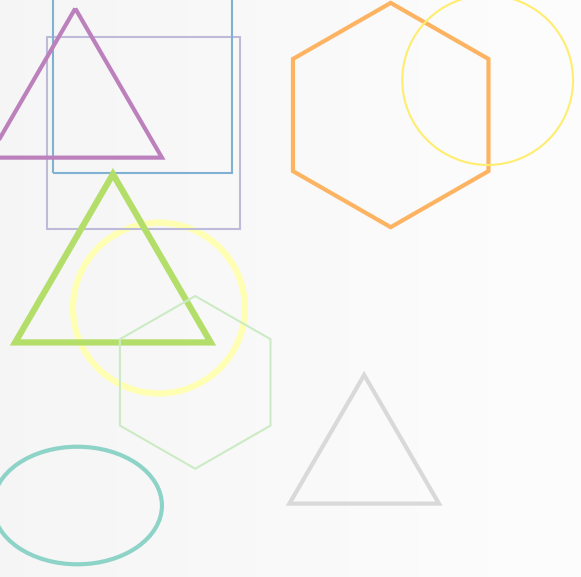[{"shape": "oval", "thickness": 2, "radius": 0.73, "center": [0.133, 0.124]}, {"shape": "circle", "thickness": 3, "radius": 0.74, "center": [0.273, 0.466]}, {"shape": "square", "thickness": 1, "radius": 0.83, "center": [0.247, 0.768]}, {"shape": "square", "thickness": 1, "radius": 0.77, "center": [0.245, 0.852]}, {"shape": "hexagon", "thickness": 2, "radius": 0.97, "center": [0.672, 0.8]}, {"shape": "triangle", "thickness": 3, "radius": 0.97, "center": [0.194, 0.503]}, {"shape": "triangle", "thickness": 2, "radius": 0.74, "center": [0.627, 0.201]}, {"shape": "triangle", "thickness": 2, "radius": 0.86, "center": [0.129, 0.812]}, {"shape": "hexagon", "thickness": 1, "radius": 0.75, "center": [0.336, 0.337]}, {"shape": "circle", "thickness": 1, "radius": 0.73, "center": [0.839, 0.86]}]